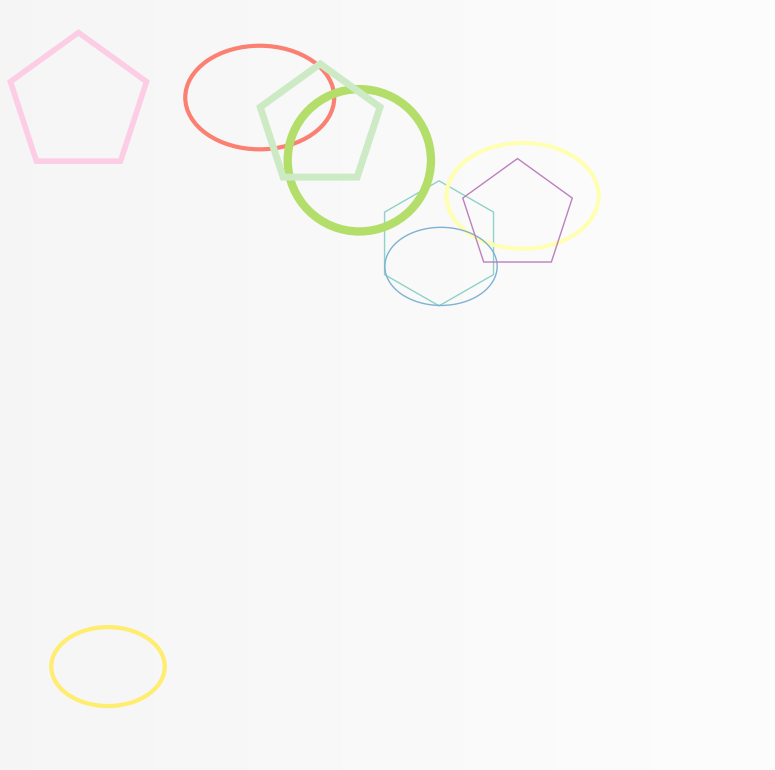[{"shape": "hexagon", "thickness": 0.5, "radius": 0.41, "center": [0.567, 0.684]}, {"shape": "oval", "thickness": 1.5, "radius": 0.49, "center": [0.674, 0.746]}, {"shape": "oval", "thickness": 1.5, "radius": 0.48, "center": [0.335, 0.873]}, {"shape": "oval", "thickness": 0.5, "radius": 0.36, "center": [0.569, 0.654]}, {"shape": "circle", "thickness": 3, "radius": 0.46, "center": [0.464, 0.792]}, {"shape": "pentagon", "thickness": 2, "radius": 0.46, "center": [0.101, 0.865]}, {"shape": "pentagon", "thickness": 0.5, "radius": 0.37, "center": [0.668, 0.72]}, {"shape": "pentagon", "thickness": 2.5, "radius": 0.41, "center": [0.413, 0.836]}, {"shape": "oval", "thickness": 1.5, "radius": 0.37, "center": [0.139, 0.134]}]